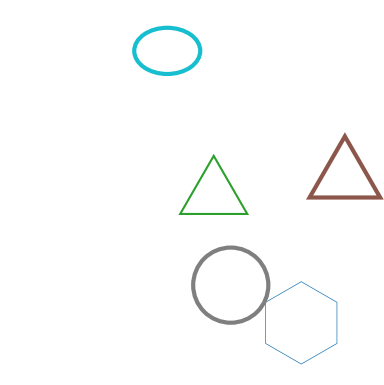[{"shape": "hexagon", "thickness": 0.5, "radius": 0.53, "center": [0.783, 0.161]}, {"shape": "triangle", "thickness": 1.5, "radius": 0.5, "center": [0.555, 0.495]}, {"shape": "triangle", "thickness": 3, "radius": 0.53, "center": [0.896, 0.54]}, {"shape": "circle", "thickness": 3, "radius": 0.49, "center": [0.599, 0.259]}, {"shape": "oval", "thickness": 3, "radius": 0.43, "center": [0.434, 0.868]}]